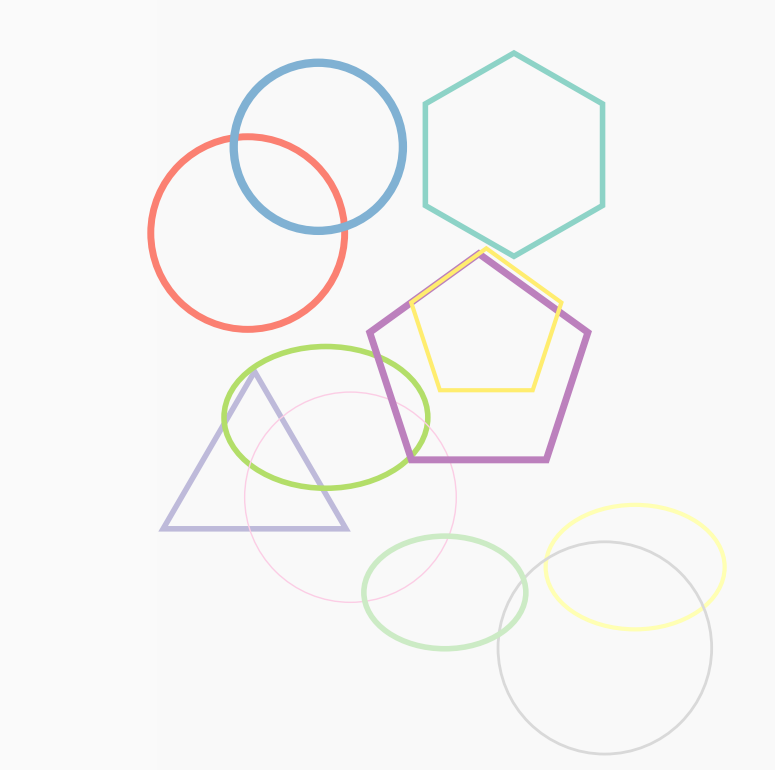[{"shape": "hexagon", "thickness": 2, "radius": 0.66, "center": [0.663, 0.799]}, {"shape": "oval", "thickness": 1.5, "radius": 0.58, "center": [0.82, 0.264]}, {"shape": "triangle", "thickness": 2, "radius": 0.68, "center": [0.328, 0.381]}, {"shape": "circle", "thickness": 2.5, "radius": 0.63, "center": [0.32, 0.697]}, {"shape": "circle", "thickness": 3, "radius": 0.55, "center": [0.411, 0.809]}, {"shape": "oval", "thickness": 2, "radius": 0.66, "center": [0.421, 0.458]}, {"shape": "circle", "thickness": 0.5, "radius": 0.68, "center": [0.452, 0.354]}, {"shape": "circle", "thickness": 1, "radius": 0.69, "center": [0.78, 0.159]}, {"shape": "pentagon", "thickness": 2.5, "radius": 0.74, "center": [0.618, 0.523]}, {"shape": "oval", "thickness": 2, "radius": 0.52, "center": [0.574, 0.231]}, {"shape": "pentagon", "thickness": 1.5, "radius": 0.51, "center": [0.627, 0.576]}]